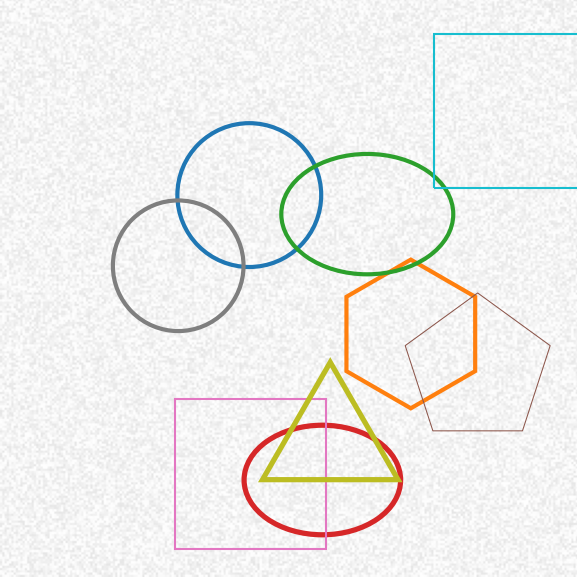[{"shape": "circle", "thickness": 2, "radius": 0.62, "center": [0.432, 0.661]}, {"shape": "hexagon", "thickness": 2, "radius": 0.64, "center": [0.711, 0.421]}, {"shape": "oval", "thickness": 2, "radius": 0.74, "center": [0.636, 0.628]}, {"shape": "oval", "thickness": 2.5, "radius": 0.68, "center": [0.558, 0.168]}, {"shape": "pentagon", "thickness": 0.5, "radius": 0.66, "center": [0.827, 0.36]}, {"shape": "square", "thickness": 1, "radius": 0.65, "center": [0.433, 0.178]}, {"shape": "circle", "thickness": 2, "radius": 0.57, "center": [0.309, 0.539]}, {"shape": "triangle", "thickness": 2.5, "radius": 0.68, "center": [0.572, 0.236]}, {"shape": "square", "thickness": 1, "radius": 0.67, "center": [0.886, 0.807]}]